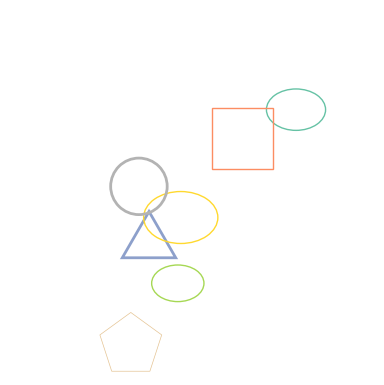[{"shape": "oval", "thickness": 1, "radius": 0.38, "center": [0.769, 0.715]}, {"shape": "square", "thickness": 1, "radius": 0.4, "center": [0.629, 0.64]}, {"shape": "triangle", "thickness": 2, "radius": 0.4, "center": [0.387, 0.371]}, {"shape": "oval", "thickness": 1, "radius": 0.34, "center": [0.462, 0.264]}, {"shape": "oval", "thickness": 1, "radius": 0.48, "center": [0.469, 0.435]}, {"shape": "pentagon", "thickness": 0.5, "radius": 0.42, "center": [0.34, 0.104]}, {"shape": "circle", "thickness": 2, "radius": 0.37, "center": [0.361, 0.516]}]